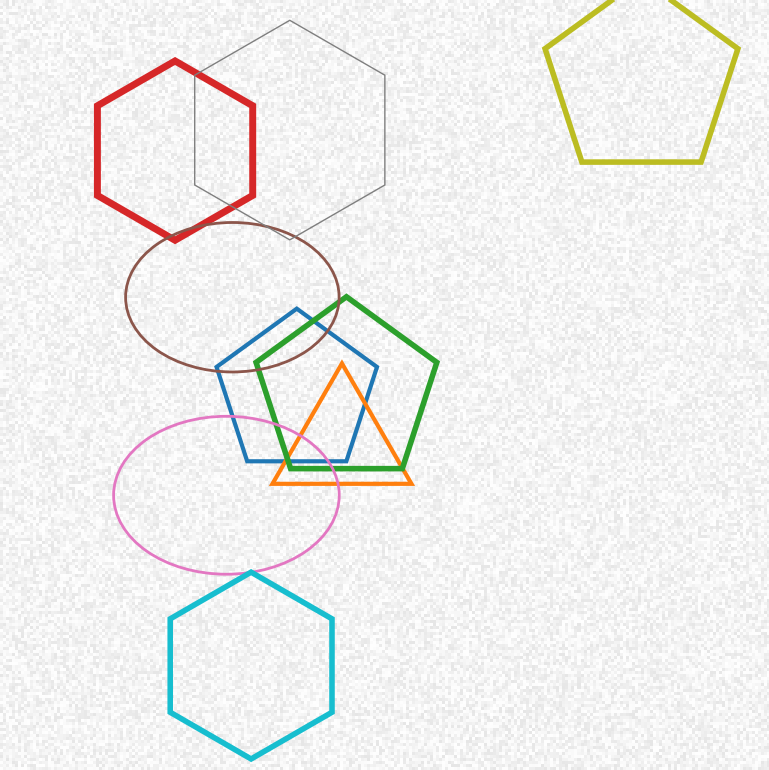[{"shape": "pentagon", "thickness": 1.5, "radius": 0.55, "center": [0.385, 0.49]}, {"shape": "triangle", "thickness": 1.5, "radius": 0.52, "center": [0.444, 0.424]}, {"shape": "pentagon", "thickness": 2, "radius": 0.62, "center": [0.45, 0.491]}, {"shape": "hexagon", "thickness": 2.5, "radius": 0.58, "center": [0.227, 0.804]}, {"shape": "oval", "thickness": 1, "radius": 0.69, "center": [0.302, 0.614]}, {"shape": "oval", "thickness": 1, "radius": 0.73, "center": [0.294, 0.357]}, {"shape": "hexagon", "thickness": 0.5, "radius": 0.71, "center": [0.376, 0.831]}, {"shape": "pentagon", "thickness": 2, "radius": 0.66, "center": [0.833, 0.896]}, {"shape": "hexagon", "thickness": 2, "radius": 0.61, "center": [0.326, 0.136]}]